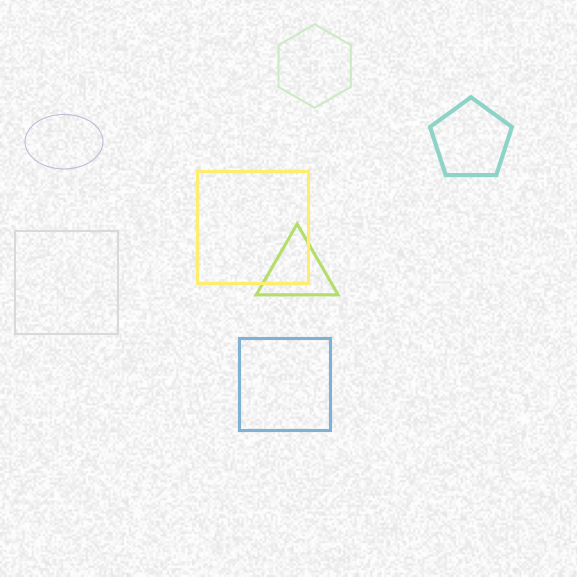[{"shape": "pentagon", "thickness": 2, "radius": 0.37, "center": [0.816, 0.756]}, {"shape": "oval", "thickness": 0.5, "radius": 0.34, "center": [0.111, 0.754]}, {"shape": "square", "thickness": 1.5, "radius": 0.4, "center": [0.493, 0.334]}, {"shape": "triangle", "thickness": 1.5, "radius": 0.41, "center": [0.515, 0.53]}, {"shape": "square", "thickness": 1, "radius": 0.45, "center": [0.115, 0.51]}, {"shape": "hexagon", "thickness": 1, "radius": 0.36, "center": [0.545, 0.885]}, {"shape": "square", "thickness": 1.5, "radius": 0.48, "center": [0.438, 0.606]}]